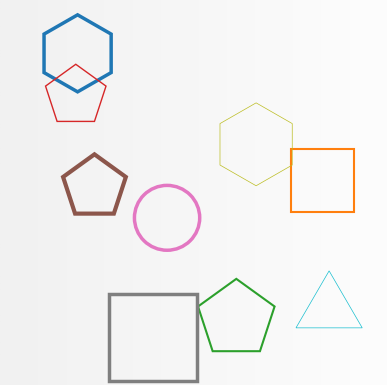[{"shape": "hexagon", "thickness": 2.5, "radius": 0.5, "center": [0.2, 0.861]}, {"shape": "square", "thickness": 1.5, "radius": 0.41, "center": [0.833, 0.53]}, {"shape": "pentagon", "thickness": 1.5, "radius": 0.52, "center": [0.61, 0.172]}, {"shape": "pentagon", "thickness": 1, "radius": 0.41, "center": [0.196, 0.751]}, {"shape": "pentagon", "thickness": 3, "radius": 0.43, "center": [0.244, 0.514]}, {"shape": "circle", "thickness": 2.5, "radius": 0.42, "center": [0.431, 0.434]}, {"shape": "square", "thickness": 2.5, "radius": 0.57, "center": [0.395, 0.123]}, {"shape": "hexagon", "thickness": 0.5, "radius": 0.54, "center": [0.661, 0.625]}, {"shape": "triangle", "thickness": 0.5, "radius": 0.49, "center": [0.849, 0.198]}]